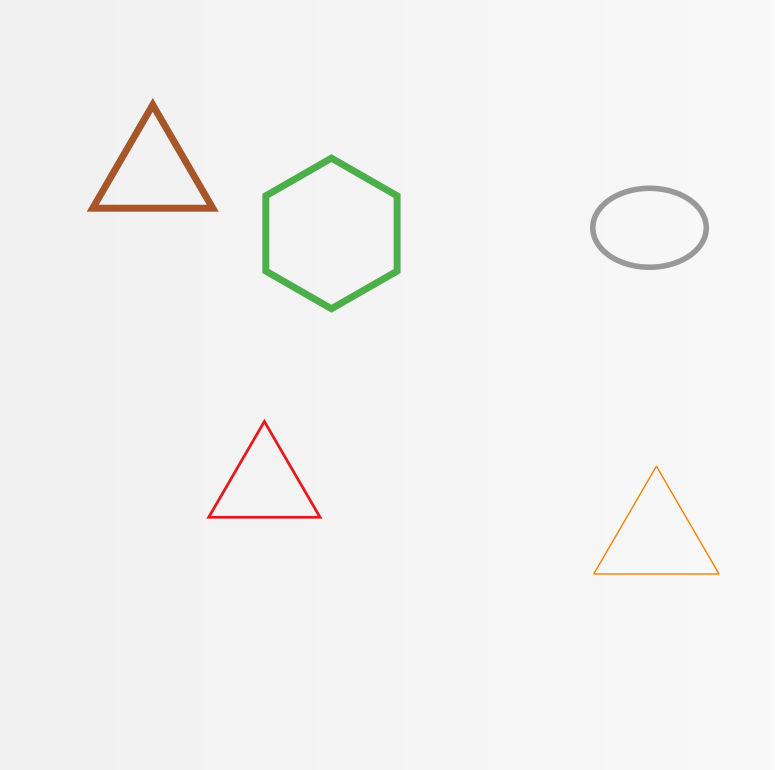[{"shape": "triangle", "thickness": 1, "radius": 0.41, "center": [0.341, 0.37]}, {"shape": "hexagon", "thickness": 2.5, "radius": 0.49, "center": [0.428, 0.697]}, {"shape": "triangle", "thickness": 0.5, "radius": 0.47, "center": [0.847, 0.301]}, {"shape": "triangle", "thickness": 2.5, "radius": 0.45, "center": [0.197, 0.774]}, {"shape": "oval", "thickness": 2, "radius": 0.37, "center": [0.838, 0.704]}]